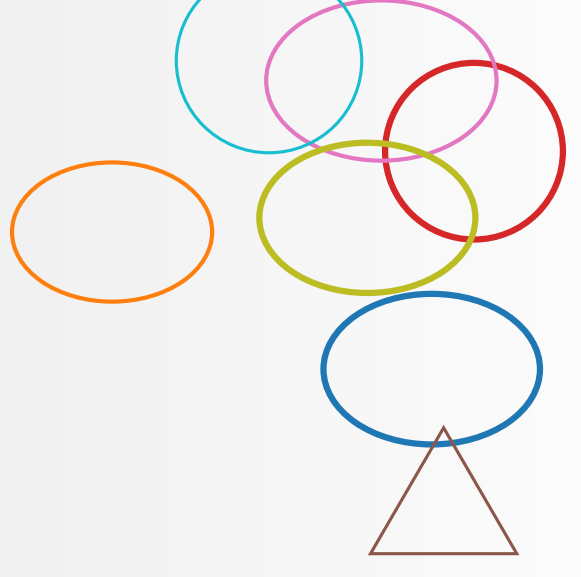[{"shape": "oval", "thickness": 3, "radius": 0.93, "center": [0.743, 0.36]}, {"shape": "oval", "thickness": 2, "radius": 0.86, "center": [0.193, 0.597]}, {"shape": "circle", "thickness": 3, "radius": 0.76, "center": [0.815, 0.737]}, {"shape": "triangle", "thickness": 1.5, "radius": 0.73, "center": [0.763, 0.113]}, {"shape": "oval", "thickness": 2, "radius": 0.99, "center": [0.656, 0.86]}, {"shape": "oval", "thickness": 3, "radius": 0.93, "center": [0.632, 0.622]}, {"shape": "circle", "thickness": 1.5, "radius": 0.8, "center": [0.463, 0.894]}]